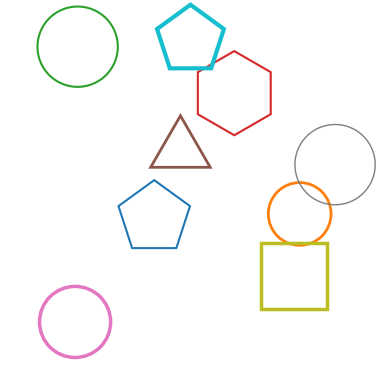[{"shape": "pentagon", "thickness": 1.5, "radius": 0.49, "center": [0.401, 0.435]}, {"shape": "circle", "thickness": 2, "radius": 0.41, "center": [0.778, 0.444]}, {"shape": "circle", "thickness": 1.5, "radius": 0.52, "center": [0.202, 0.879]}, {"shape": "hexagon", "thickness": 1.5, "radius": 0.55, "center": [0.609, 0.758]}, {"shape": "triangle", "thickness": 2, "radius": 0.45, "center": [0.469, 0.61]}, {"shape": "circle", "thickness": 2.5, "radius": 0.46, "center": [0.195, 0.164]}, {"shape": "circle", "thickness": 1, "radius": 0.52, "center": [0.87, 0.572]}, {"shape": "square", "thickness": 2.5, "radius": 0.43, "center": [0.764, 0.283]}, {"shape": "pentagon", "thickness": 3, "radius": 0.46, "center": [0.495, 0.896]}]